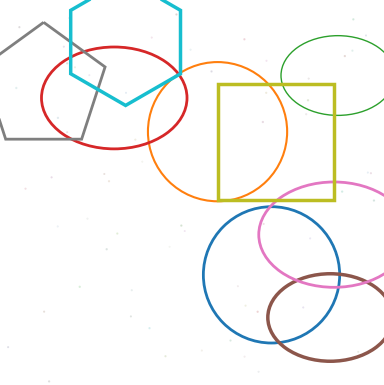[{"shape": "circle", "thickness": 2, "radius": 0.89, "center": [0.705, 0.286]}, {"shape": "circle", "thickness": 1.5, "radius": 0.9, "center": [0.565, 0.658]}, {"shape": "oval", "thickness": 1, "radius": 0.74, "center": [0.878, 0.804]}, {"shape": "oval", "thickness": 2, "radius": 0.95, "center": [0.297, 0.746]}, {"shape": "oval", "thickness": 2.5, "radius": 0.81, "center": [0.858, 0.175]}, {"shape": "oval", "thickness": 2, "radius": 0.98, "center": [0.868, 0.391]}, {"shape": "pentagon", "thickness": 2, "radius": 0.84, "center": [0.113, 0.774]}, {"shape": "square", "thickness": 2.5, "radius": 0.75, "center": [0.716, 0.632]}, {"shape": "hexagon", "thickness": 2.5, "radius": 0.82, "center": [0.326, 0.891]}]